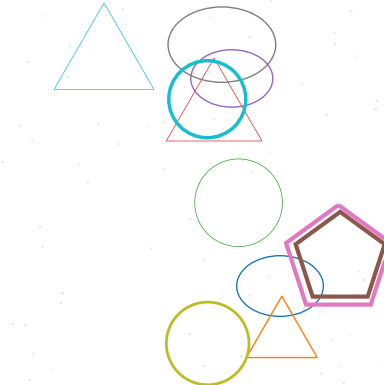[{"shape": "oval", "thickness": 1, "radius": 0.56, "center": [0.727, 0.257]}, {"shape": "triangle", "thickness": 1, "radius": 0.53, "center": [0.732, 0.124]}, {"shape": "circle", "thickness": 0.5, "radius": 0.57, "center": [0.62, 0.473]}, {"shape": "triangle", "thickness": 0.5, "radius": 0.72, "center": [0.556, 0.706]}, {"shape": "oval", "thickness": 1, "radius": 0.53, "center": [0.602, 0.796]}, {"shape": "pentagon", "thickness": 3, "radius": 0.61, "center": [0.884, 0.328]}, {"shape": "pentagon", "thickness": 3, "radius": 0.71, "center": [0.879, 0.325]}, {"shape": "oval", "thickness": 1, "radius": 0.7, "center": [0.576, 0.884]}, {"shape": "circle", "thickness": 2, "radius": 0.54, "center": [0.539, 0.108]}, {"shape": "triangle", "thickness": 0.5, "radius": 0.75, "center": [0.27, 0.843]}, {"shape": "circle", "thickness": 2.5, "radius": 0.5, "center": [0.538, 0.742]}]